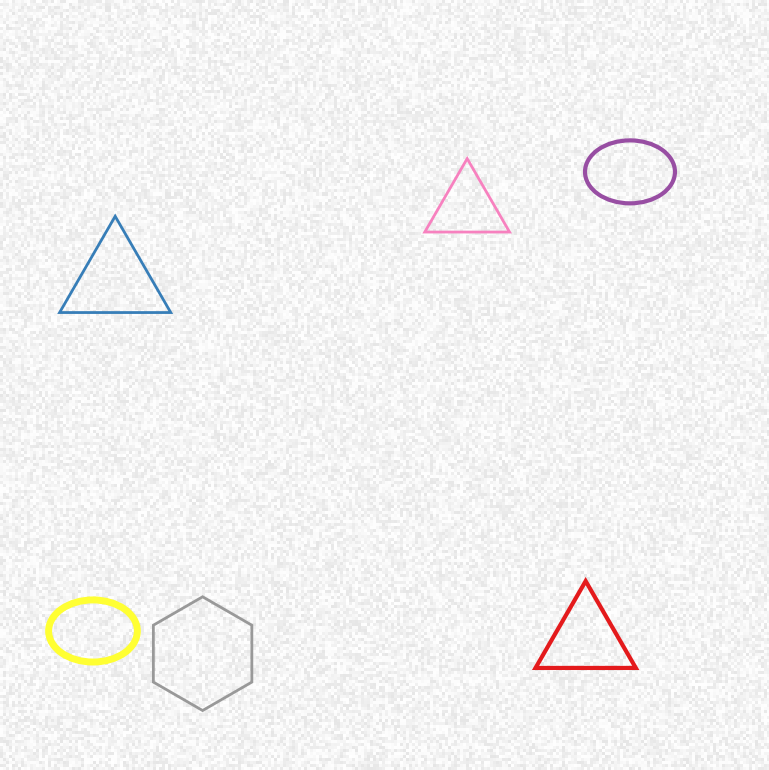[{"shape": "triangle", "thickness": 1.5, "radius": 0.38, "center": [0.761, 0.17]}, {"shape": "triangle", "thickness": 1, "radius": 0.42, "center": [0.15, 0.636]}, {"shape": "oval", "thickness": 1.5, "radius": 0.29, "center": [0.818, 0.777]}, {"shape": "oval", "thickness": 2.5, "radius": 0.29, "center": [0.121, 0.181]}, {"shape": "triangle", "thickness": 1, "radius": 0.32, "center": [0.607, 0.73]}, {"shape": "hexagon", "thickness": 1, "radius": 0.37, "center": [0.263, 0.151]}]